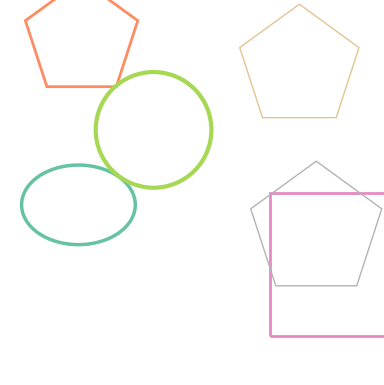[{"shape": "oval", "thickness": 2.5, "radius": 0.74, "center": [0.204, 0.468]}, {"shape": "pentagon", "thickness": 2, "radius": 0.77, "center": [0.212, 0.899]}, {"shape": "square", "thickness": 2, "radius": 0.93, "center": [0.887, 0.313]}, {"shape": "circle", "thickness": 3, "radius": 0.75, "center": [0.399, 0.663]}, {"shape": "pentagon", "thickness": 1, "radius": 0.81, "center": [0.778, 0.826]}, {"shape": "pentagon", "thickness": 1, "radius": 0.89, "center": [0.821, 0.402]}]